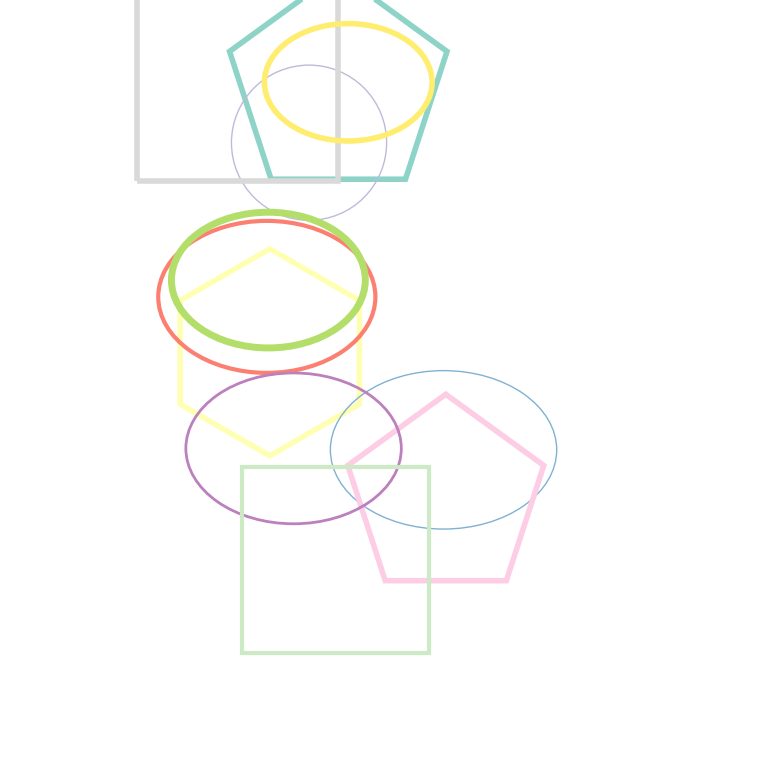[{"shape": "pentagon", "thickness": 2, "radius": 0.74, "center": [0.439, 0.887]}, {"shape": "hexagon", "thickness": 2, "radius": 0.67, "center": [0.35, 0.542]}, {"shape": "circle", "thickness": 0.5, "radius": 0.5, "center": [0.401, 0.815]}, {"shape": "oval", "thickness": 1.5, "radius": 0.71, "center": [0.347, 0.614]}, {"shape": "oval", "thickness": 0.5, "radius": 0.73, "center": [0.576, 0.416]}, {"shape": "oval", "thickness": 2.5, "radius": 0.63, "center": [0.349, 0.636]}, {"shape": "pentagon", "thickness": 2, "radius": 0.67, "center": [0.579, 0.354]}, {"shape": "square", "thickness": 2, "radius": 0.65, "center": [0.308, 0.896]}, {"shape": "oval", "thickness": 1, "radius": 0.7, "center": [0.381, 0.418]}, {"shape": "square", "thickness": 1.5, "radius": 0.61, "center": [0.436, 0.273]}, {"shape": "oval", "thickness": 2, "radius": 0.54, "center": [0.452, 0.893]}]